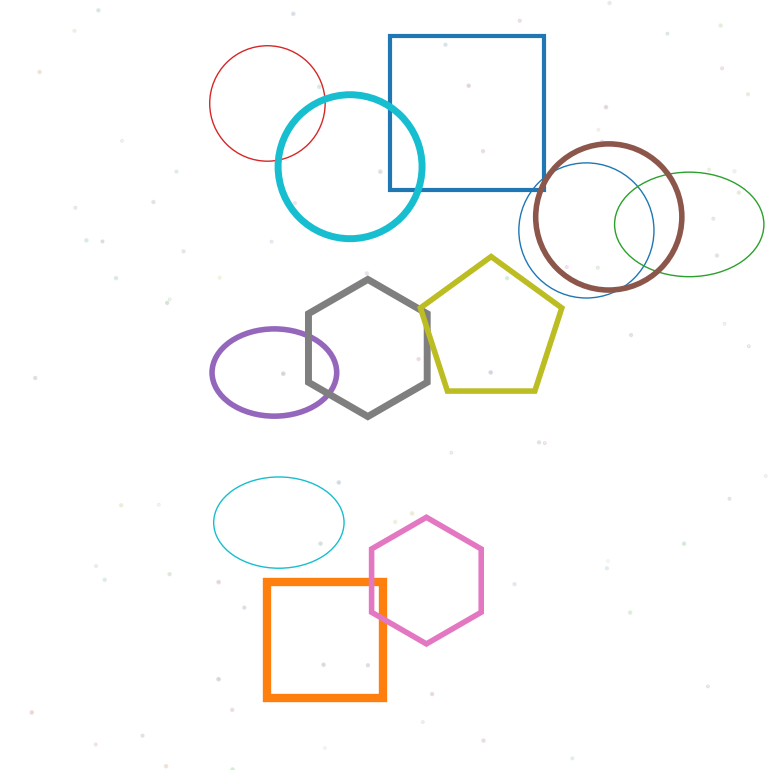[{"shape": "square", "thickness": 1.5, "radius": 0.5, "center": [0.607, 0.853]}, {"shape": "circle", "thickness": 0.5, "radius": 0.44, "center": [0.762, 0.701]}, {"shape": "square", "thickness": 3, "radius": 0.38, "center": [0.422, 0.169]}, {"shape": "oval", "thickness": 0.5, "radius": 0.48, "center": [0.895, 0.709]}, {"shape": "circle", "thickness": 0.5, "radius": 0.37, "center": [0.347, 0.866]}, {"shape": "oval", "thickness": 2, "radius": 0.4, "center": [0.356, 0.516]}, {"shape": "circle", "thickness": 2, "radius": 0.47, "center": [0.791, 0.718]}, {"shape": "hexagon", "thickness": 2, "radius": 0.41, "center": [0.554, 0.246]}, {"shape": "hexagon", "thickness": 2.5, "radius": 0.45, "center": [0.478, 0.548]}, {"shape": "pentagon", "thickness": 2, "radius": 0.48, "center": [0.638, 0.57]}, {"shape": "oval", "thickness": 0.5, "radius": 0.42, "center": [0.362, 0.321]}, {"shape": "circle", "thickness": 2.5, "radius": 0.47, "center": [0.455, 0.784]}]